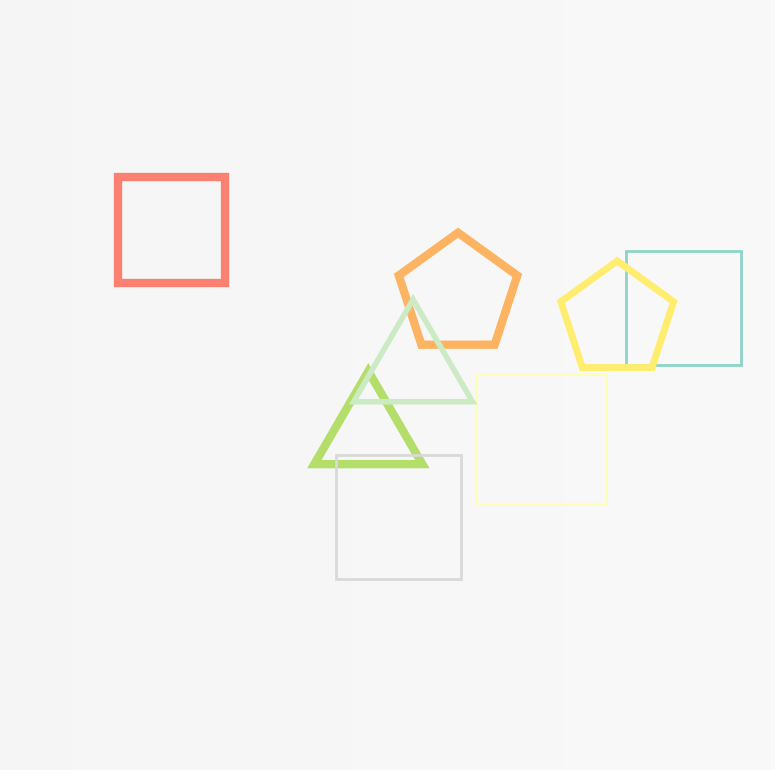[{"shape": "square", "thickness": 1, "radius": 0.37, "center": [0.882, 0.6]}, {"shape": "square", "thickness": 1, "radius": 0.42, "center": [0.698, 0.43]}, {"shape": "square", "thickness": 3, "radius": 0.34, "center": [0.222, 0.701]}, {"shape": "pentagon", "thickness": 3, "radius": 0.4, "center": [0.591, 0.617]}, {"shape": "triangle", "thickness": 3, "radius": 0.4, "center": [0.475, 0.437]}, {"shape": "square", "thickness": 1, "radius": 0.4, "center": [0.514, 0.328]}, {"shape": "triangle", "thickness": 2, "radius": 0.44, "center": [0.533, 0.523]}, {"shape": "pentagon", "thickness": 2.5, "radius": 0.38, "center": [0.796, 0.585]}]